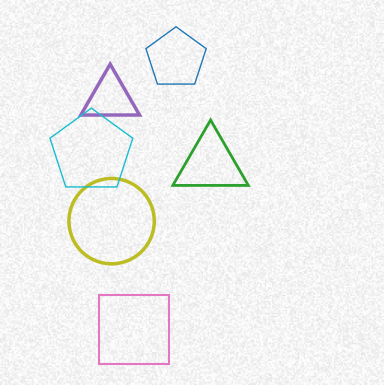[{"shape": "pentagon", "thickness": 1, "radius": 0.41, "center": [0.457, 0.848]}, {"shape": "triangle", "thickness": 2, "radius": 0.57, "center": [0.547, 0.575]}, {"shape": "triangle", "thickness": 2.5, "radius": 0.44, "center": [0.286, 0.745]}, {"shape": "square", "thickness": 1.5, "radius": 0.45, "center": [0.348, 0.144]}, {"shape": "circle", "thickness": 2.5, "radius": 0.55, "center": [0.29, 0.426]}, {"shape": "pentagon", "thickness": 1, "radius": 0.57, "center": [0.237, 0.606]}]